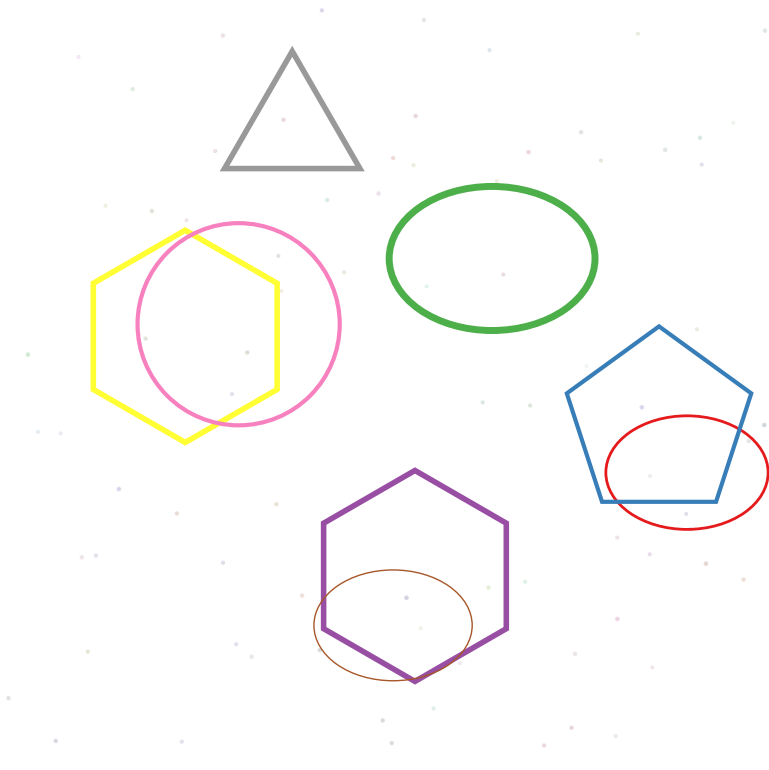[{"shape": "oval", "thickness": 1, "radius": 0.53, "center": [0.892, 0.386]}, {"shape": "pentagon", "thickness": 1.5, "radius": 0.63, "center": [0.856, 0.45]}, {"shape": "oval", "thickness": 2.5, "radius": 0.67, "center": [0.639, 0.664]}, {"shape": "hexagon", "thickness": 2, "radius": 0.68, "center": [0.539, 0.252]}, {"shape": "hexagon", "thickness": 2, "radius": 0.69, "center": [0.241, 0.563]}, {"shape": "oval", "thickness": 0.5, "radius": 0.51, "center": [0.51, 0.188]}, {"shape": "circle", "thickness": 1.5, "radius": 0.66, "center": [0.31, 0.579]}, {"shape": "triangle", "thickness": 2, "radius": 0.51, "center": [0.38, 0.832]}]